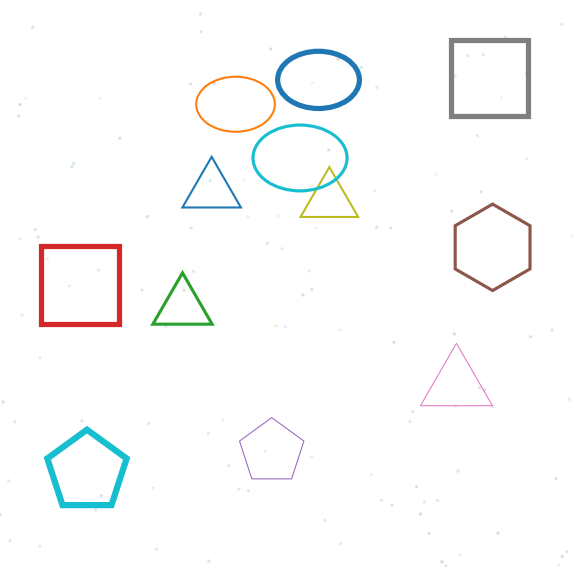[{"shape": "triangle", "thickness": 1, "radius": 0.29, "center": [0.366, 0.669]}, {"shape": "oval", "thickness": 2.5, "radius": 0.35, "center": [0.552, 0.861]}, {"shape": "oval", "thickness": 1, "radius": 0.34, "center": [0.408, 0.819]}, {"shape": "triangle", "thickness": 1.5, "radius": 0.3, "center": [0.316, 0.467]}, {"shape": "square", "thickness": 2.5, "radius": 0.34, "center": [0.139, 0.505]}, {"shape": "pentagon", "thickness": 0.5, "radius": 0.29, "center": [0.471, 0.217]}, {"shape": "hexagon", "thickness": 1.5, "radius": 0.37, "center": [0.853, 0.571]}, {"shape": "triangle", "thickness": 0.5, "radius": 0.36, "center": [0.79, 0.333]}, {"shape": "square", "thickness": 2.5, "radius": 0.33, "center": [0.847, 0.864]}, {"shape": "triangle", "thickness": 1, "radius": 0.29, "center": [0.57, 0.652]}, {"shape": "oval", "thickness": 1.5, "radius": 0.41, "center": [0.52, 0.726]}, {"shape": "pentagon", "thickness": 3, "radius": 0.36, "center": [0.151, 0.183]}]